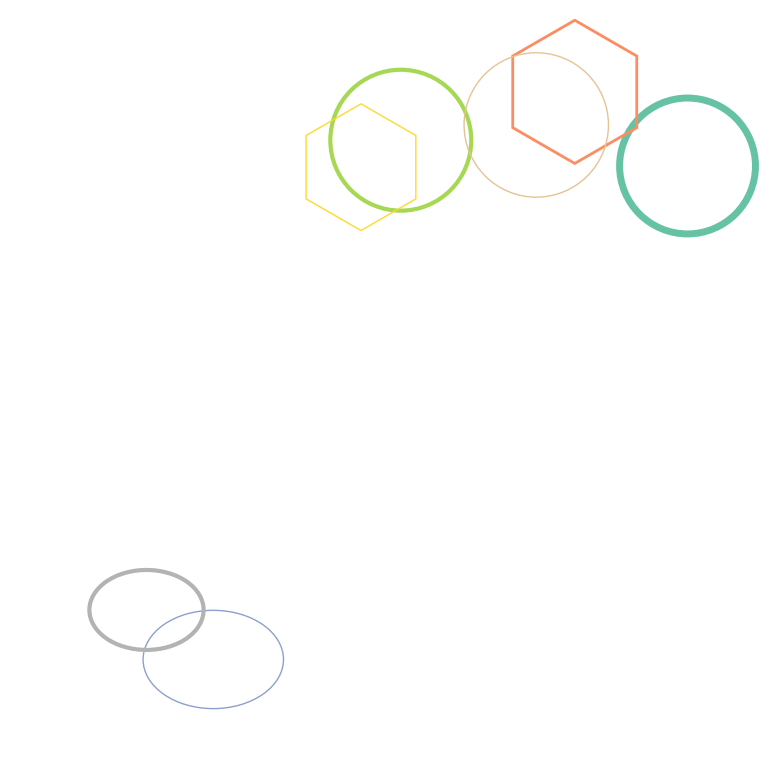[{"shape": "circle", "thickness": 2.5, "radius": 0.44, "center": [0.893, 0.784]}, {"shape": "hexagon", "thickness": 1, "radius": 0.46, "center": [0.746, 0.881]}, {"shape": "oval", "thickness": 0.5, "radius": 0.46, "center": [0.277, 0.144]}, {"shape": "circle", "thickness": 1.5, "radius": 0.46, "center": [0.52, 0.818]}, {"shape": "hexagon", "thickness": 0.5, "radius": 0.41, "center": [0.469, 0.783]}, {"shape": "circle", "thickness": 0.5, "radius": 0.47, "center": [0.696, 0.838]}, {"shape": "oval", "thickness": 1.5, "radius": 0.37, "center": [0.19, 0.208]}]